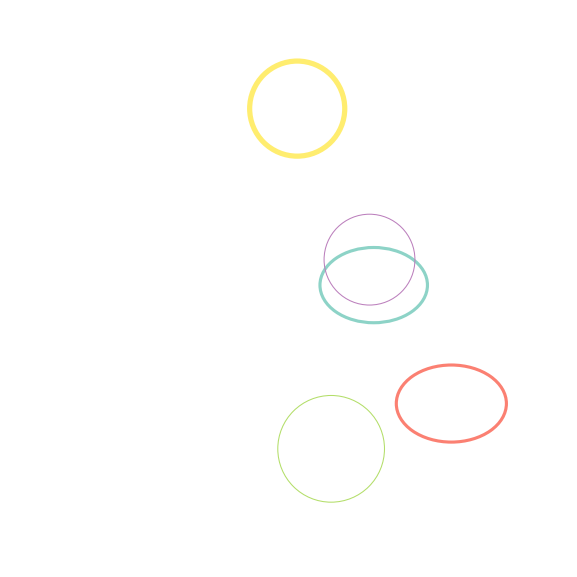[{"shape": "oval", "thickness": 1.5, "radius": 0.47, "center": [0.647, 0.505]}, {"shape": "oval", "thickness": 1.5, "radius": 0.48, "center": [0.782, 0.3]}, {"shape": "circle", "thickness": 0.5, "radius": 0.46, "center": [0.573, 0.222]}, {"shape": "circle", "thickness": 0.5, "radius": 0.39, "center": [0.64, 0.55]}, {"shape": "circle", "thickness": 2.5, "radius": 0.41, "center": [0.515, 0.811]}]